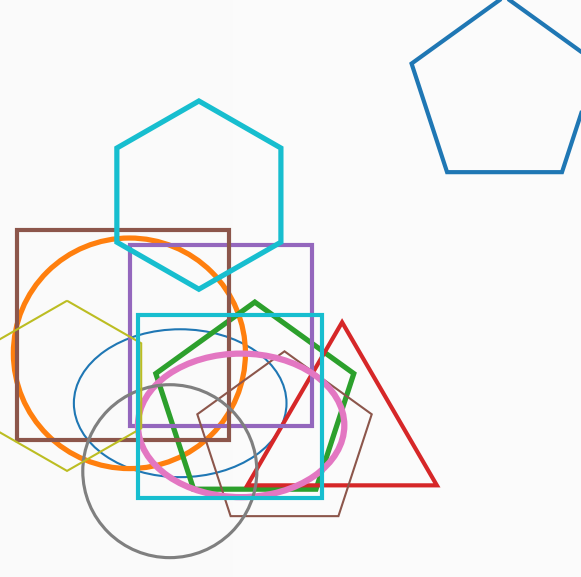[{"shape": "oval", "thickness": 1, "radius": 0.91, "center": [0.31, 0.301]}, {"shape": "pentagon", "thickness": 2, "radius": 0.84, "center": [0.868, 0.837]}, {"shape": "circle", "thickness": 2.5, "radius": 1.0, "center": [0.223, 0.387]}, {"shape": "pentagon", "thickness": 2.5, "radius": 0.9, "center": [0.438, 0.297]}, {"shape": "triangle", "thickness": 2, "radius": 0.94, "center": [0.589, 0.253]}, {"shape": "square", "thickness": 2, "radius": 0.78, "center": [0.381, 0.418]}, {"shape": "square", "thickness": 2, "radius": 0.91, "center": [0.211, 0.419]}, {"shape": "pentagon", "thickness": 1, "radius": 0.79, "center": [0.489, 0.233]}, {"shape": "oval", "thickness": 3, "radius": 0.89, "center": [0.415, 0.263]}, {"shape": "circle", "thickness": 1.5, "radius": 0.75, "center": [0.292, 0.183]}, {"shape": "hexagon", "thickness": 1, "radius": 0.74, "center": [0.115, 0.331]}, {"shape": "square", "thickness": 2, "radius": 0.79, "center": [0.396, 0.295]}, {"shape": "hexagon", "thickness": 2.5, "radius": 0.81, "center": [0.342, 0.661]}]